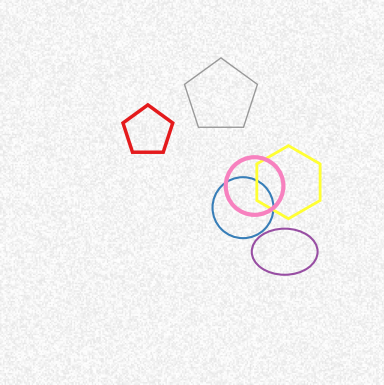[{"shape": "pentagon", "thickness": 2.5, "radius": 0.34, "center": [0.384, 0.66]}, {"shape": "circle", "thickness": 1.5, "radius": 0.4, "center": [0.631, 0.461]}, {"shape": "oval", "thickness": 1.5, "radius": 0.43, "center": [0.739, 0.346]}, {"shape": "hexagon", "thickness": 2, "radius": 0.47, "center": [0.749, 0.527]}, {"shape": "circle", "thickness": 3, "radius": 0.37, "center": [0.661, 0.517]}, {"shape": "pentagon", "thickness": 1, "radius": 0.5, "center": [0.574, 0.75]}]